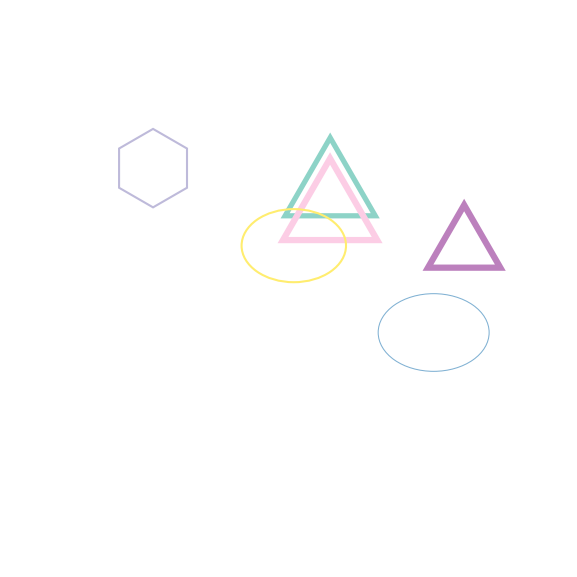[{"shape": "triangle", "thickness": 2.5, "radius": 0.45, "center": [0.572, 0.671]}, {"shape": "hexagon", "thickness": 1, "radius": 0.34, "center": [0.265, 0.708]}, {"shape": "oval", "thickness": 0.5, "radius": 0.48, "center": [0.751, 0.423]}, {"shape": "triangle", "thickness": 3, "radius": 0.47, "center": [0.572, 0.63]}, {"shape": "triangle", "thickness": 3, "radius": 0.36, "center": [0.804, 0.572]}, {"shape": "oval", "thickness": 1, "radius": 0.45, "center": [0.509, 0.574]}]